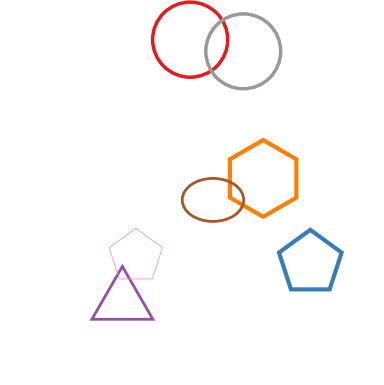[{"shape": "circle", "thickness": 2.5, "radius": 0.49, "center": [0.494, 0.897]}, {"shape": "pentagon", "thickness": 3, "radius": 0.43, "center": [0.806, 0.318]}, {"shape": "triangle", "thickness": 2, "radius": 0.46, "center": [0.318, 0.216]}, {"shape": "hexagon", "thickness": 3, "radius": 0.5, "center": [0.683, 0.537]}, {"shape": "oval", "thickness": 2, "radius": 0.4, "center": [0.553, 0.481]}, {"shape": "pentagon", "thickness": 0.5, "radius": 0.36, "center": [0.353, 0.334]}, {"shape": "circle", "thickness": 2.5, "radius": 0.49, "center": [0.632, 0.867]}]